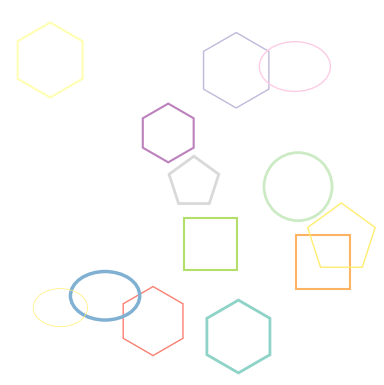[{"shape": "hexagon", "thickness": 2, "radius": 0.47, "center": [0.619, 0.126]}, {"shape": "hexagon", "thickness": 1.5, "radius": 0.49, "center": [0.13, 0.844]}, {"shape": "hexagon", "thickness": 1, "radius": 0.49, "center": [0.613, 0.818]}, {"shape": "hexagon", "thickness": 1, "radius": 0.45, "center": [0.398, 0.166]}, {"shape": "oval", "thickness": 2.5, "radius": 0.45, "center": [0.273, 0.232]}, {"shape": "square", "thickness": 1.5, "radius": 0.35, "center": [0.839, 0.318]}, {"shape": "square", "thickness": 1.5, "radius": 0.34, "center": [0.547, 0.366]}, {"shape": "oval", "thickness": 1, "radius": 0.46, "center": [0.766, 0.827]}, {"shape": "pentagon", "thickness": 2, "radius": 0.34, "center": [0.504, 0.526]}, {"shape": "hexagon", "thickness": 1.5, "radius": 0.38, "center": [0.437, 0.655]}, {"shape": "circle", "thickness": 2, "radius": 0.44, "center": [0.774, 0.515]}, {"shape": "oval", "thickness": 0.5, "radius": 0.35, "center": [0.157, 0.201]}, {"shape": "pentagon", "thickness": 1, "radius": 0.46, "center": [0.887, 0.381]}]